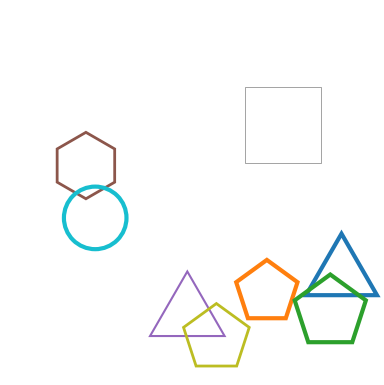[{"shape": "triangle", "thickness": 3, "radius": 0.53, "center": [0.887, 0.287]}, {"shape": "pentagon", "thickness": 3, "radius": 0.42, "center": [0.693, 0.241]}, {"shape": "pentagon", "thickness": 3, "radius": 0.49, "center": [0.858, 0.19]}, {"shape": "triangle", "thickness": 1.5, "radius": 0.56, "center": [0.487, 0.183]}, {"shape": "hexagon", "thickness": 2, "radius": 0.43, "center": [0.223, 0.57]}, {"shape": "square", "thickness": 0.5, "radius": 0.49, "center": [0.735, 0.675]}, {"shape": "pentagon", "thickness": 2, "radius": 0.45, "center": [0.562, 0.122]}, {"shape": "circle", "thickness": 3, "radius": 0.41, "center": [0.247, 0.434]}]